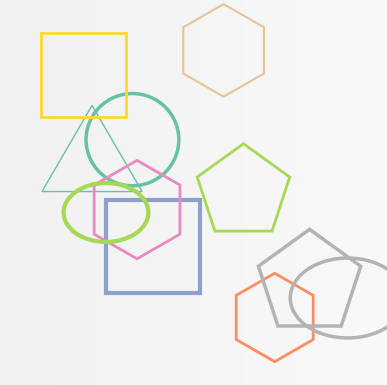[{"shape": "triangle", "thickness": 1, "radius": 0.75, "center": [0.238, 0.577]}, {"shape": "circle", "thickness": 2.5, "radius": 0.6, "center": [0.342, 0.637]}, {"shape": "hexagon", "thickness": 2, "radius": 0.57, "center": [0.709, 0.175]}, {"shape": "square", "thickness": 3, "radius": 0.6, "center": [0.395, 0.36]}, {"shape": "hexagon", "thickness": 2, "radius": 0.64, "center": [0.354, 0.456]}, {"shape": "oval", "thickness": 3, "radius": 0.55, "center": [0.273, 0.448]}, {"shape": "pentagon", "thickness": 2, "radius": 0.63, "center": [0.628, 0.501]}, {"shape": "square", "thickness": 2, "radius": 0.54, "center": [0.215, 0.806]}, {"shape": "hexagon", "thickness": 1.5, "radius": 0.6, "center": [0.577, 0.869]}, {"shape": "pentagon", "thickness": 2.5, "radius": 0.69, "center": [0.799, 0.266]}, {"shape": "oval", "thickness": 2.5, "radius": 0.74, "center": [0.897, 0.226]}]